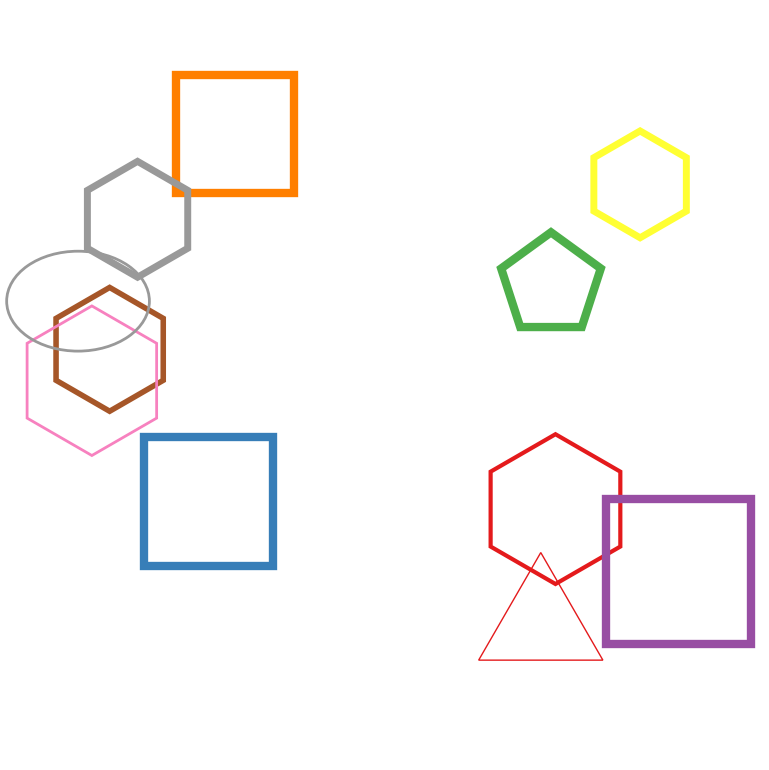[{"shape": "triangle", "thickness": 0.5, "radius": 0.47, "center": [0.702, 0.189]}, {"shape": "hexagon", "thickness": 1.5, "radius": 0.49, "center": [0.721, 0.339]}, {"shape": "square", "thickness": 3, "radius": 0.42, "center": [0.271, 0.349]}, {"shape": "pentagon", "thickness": 3, "radius": 0.34, "center": [0.716, 0.63]}, {"shape": "square", "thickness": 3, "radius": 0.47, "center": [0.881, 0.258]}, {"shape": "square", "thickness": 3, "radius": 0.38, "center": [0.306, 0.826]}, {"shape": "hexagon", "thickness": 2.5, "radius": 0.35, "center": [0.831, 0.761]}, {"shape": "hexagon", "thickness": 2, "radius": 0.4, "center": [0.142, 0.546]}, {"shape": "hexagon", "thickness": 1, "radius": 0.49, "center": [0.119, 0.506]}, {"shape": "oval", "thickness": 1, "radius": 0.46, "center": [0.101, 0.609]}, {"shape": "hexagon", "thickness": 2.5, "radius": 0.38, "center": [0.179, 0.715]}]